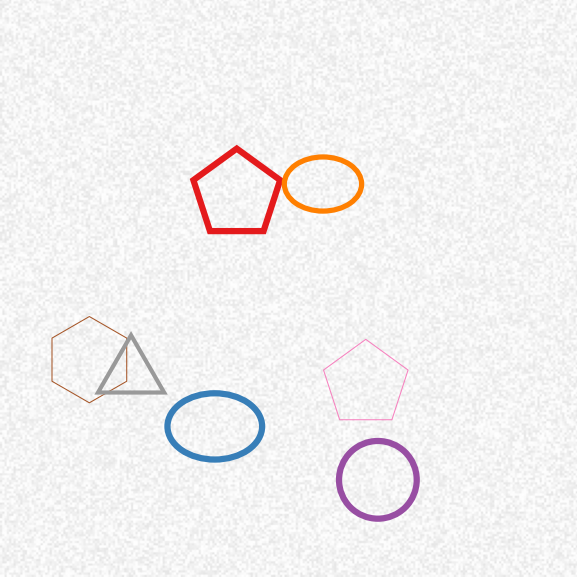[{"shape": "pentagon", "thickness": 3, "radius": 0.39, "center": [0.41, 0.663]}, {"shape": "oval", "thickness": 3, "radius": 0.41, "center": [0.372, 0.261]}, {"shape": "circle", "thickness": 3, "radius": 0.34, "center": [0.654, 0.168]}, {"shape": "oval", "thickness": 2.5, "radius": 0.33, "center": [0.559, 0.68]}, {"shape": "hexagon", "thickness": 0.5, "radius": 0.37, "center": [0.155, 0.376]}, {"shape": "pentagon", "thickness": 0.5, "radius": 0.38, "center": [0.633, 0.335]}, {"shape": "triangle", "thickness": 2, "radius": 0.33, "center": [0.227, 0.353]}]